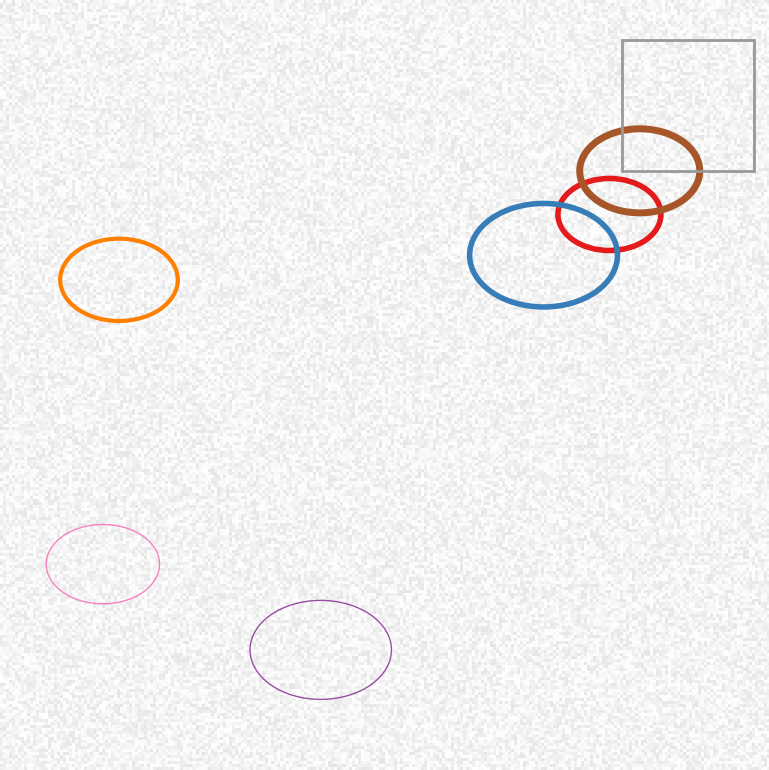[{"shape": "oval", "thickness": 2, "radius": 0.33, "center": [0.791, 0.721]}, {"shape": "oval", "thickness": 2, "radius": 0.48, "center": [0.706, 0.669]}, {"shape": "oval", "thickness": 0.5, "radius": 0.46, "center": [0.417, 0.156]}, {"shape": "oval", "thickness": 1.5, "radius": 0.38, "center": [0.155, 0.637]}, {"shape": "oval", "thickness": 2.5, "radius": 0.39, "center": [0.831, 0.778]}, {"shape": "oval", "thickness": 0.5, "radius": 0.37, "center": [0.134, 0.267]}, {"shape": "square", "thickness": 1, "radius": 0.43, "center": [0.893, 0.863]}]